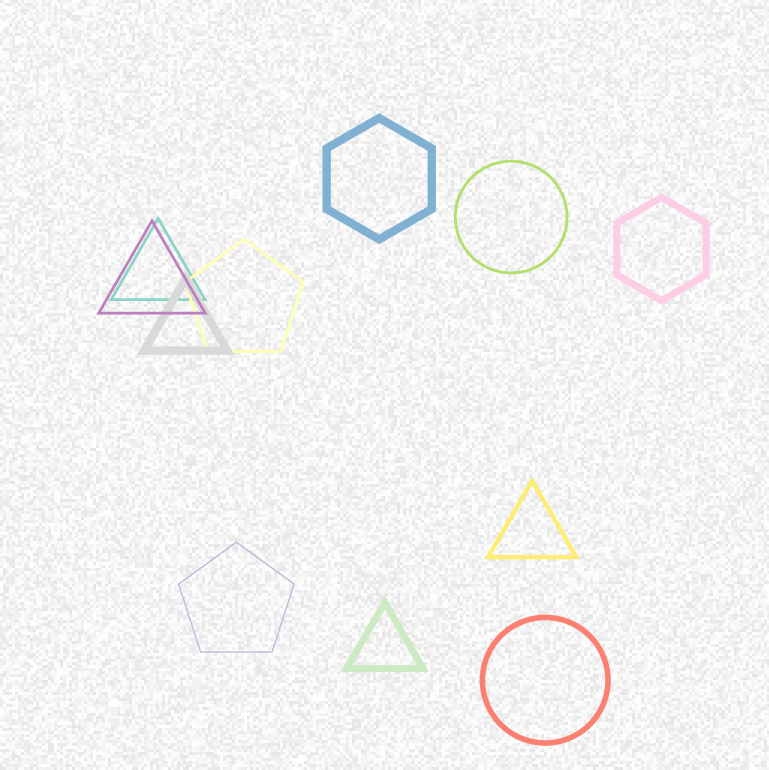[{"shape": "triangle", "thickness": 1, "radius": 0.35, "center": [0.205, 0.646]}, {"shape": "pentagon", "thickness": 1, "radius": 0.4, "center": [0.317, 0.609]}, {"shape": "pentagon", "thickness": 0.5, "radius": 0.39, "center": [0.307, 0.217]}, {"shape": "circle", "thickness": 2, "radius": 0.41, "center": [0.708, 0.117]}, {"shape": "hexagon", "thickness": 3, "radius": 0.39, "center": [0.492, 0.768]}, {"shape": "circle", "thickness": 1, "radius": 0.36, "center": [0.664, 0.718]}, {"shape": "hexagon", "thickness": 2.5, "radius": 0.34, "center": [0.859, 0.677]}, {"shape": "triangle", "thickness": 3, "radius": 0.31, "center": [0.241, 0.576]}, {"shape": "triangle", "thickness": 1, "radius": 0.4, "center": [0.197, 0.633]}, {"shape": "triangle", "thickness": 2.5, "radius": 0.29, "center": [0.5, 0.16]}, {"shape": "triangle", "thickness": 1.5, "radius": 0.33, "center": [0.691, 0.31]}]